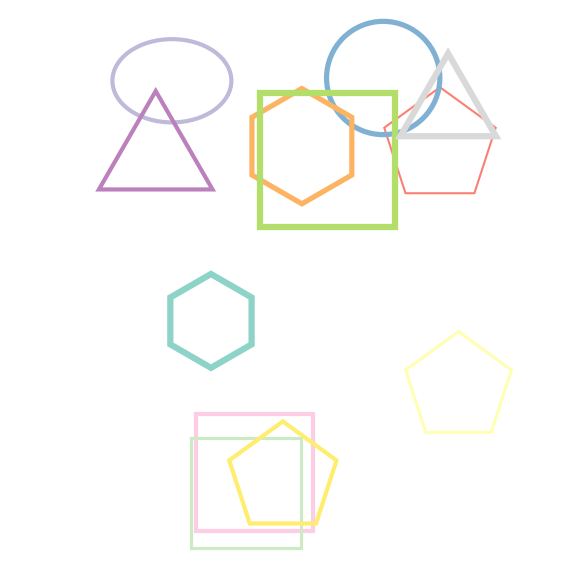[{"shape": "hexagon", "thickness": 3, "radius": 0.41, "center": [0.365, 0.443]}, {"shape": "pentagon", "thickness": 1.5, "radius": 0.48, "center": [0.794, 0.329]}, {"shape": "oval", "thickness": 2, "radius": 0.51, "center": [0.298, 0.859]}, {"shape": "pentagon", "thickness": 1, "radius": 0.51, "center": [0.762, 0.747]}, {"shape": "circle", "thickness": 2.5, "radius": 0.49, "center": [0.664, 0.864]}, {"shape": "hexagon", "thickness": 2.5, "radius": 0.5, "center": [0.523, 0.746]}, {"shape": "square", "thickness": 3, "radius": 0.58, "center": [0.567, 0.722]}, {"shape": "square", "thickness": 2, "radius": 0.51, "center": [0.441, 0.181]}, {"shape": "triangle", "thickness": 3, "radius": 0.48, "center": [0.776, 0.811]}, {"shape": "triangle", "thickness": 2, "radius": 0.57, "center": [0.27, 0.728]}, {"shape": "square", "thickness": 1.5, "radius": 0.48, "center": [0.426, 0.145]}, {"shape": "pentagon", "thickness": 2, "radius": 0.49, "center": [0.49, 0.172]}]